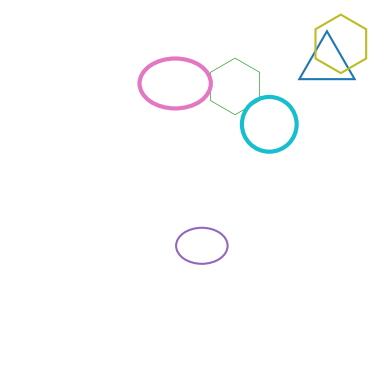[{"shape": "triangle", "thickness": 1.5, "radius": 0.41, "center": [0.849, 0.836]}, {"shape": "hexagon", "thickness": 0.5, "radius": 0.37, "center": [0.611, 0.775]}, {"shape": "oval", "thickness": 1.5, "radius": 0.33, "center": [0.524, 0.362]}, {"shape": "oval", "thickness": 3, "radius": 0.46, "center": [0.455, 0.783]}, {"shape": "hexagon", "thickness": 1.5, "radius": 0.38, "center": [0.885, 0.886]}, {"shape": "circle", "thickness": 3, "radius": 0.36, "center": [0.699, 0.677]}]